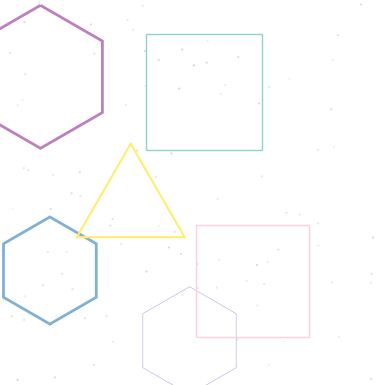[{"shape": "square", "thickness": 1, "radius": 0.76, "center": [0.53, 0.761]}, {"shape": "hexagon", "thickness": 0.5, "radius": 0.7, "center": [0.492, 0.115]}, {"shape": "hexagon", "thickness": 2, "radius": 0.7, "center": [0.13, 0.297]}, {"shape": "square", "thickness": 1, "radius": 0.73, "center": [0.656, 0.27]}, {"shape": "hexagon", "thickness": 2, "radius": 0.93, "center": [0.105, 0.8]}, {"shape": "triangle", "thickness": 1.5, "radius": 0.81, "center": [0.34, 0.465]}]